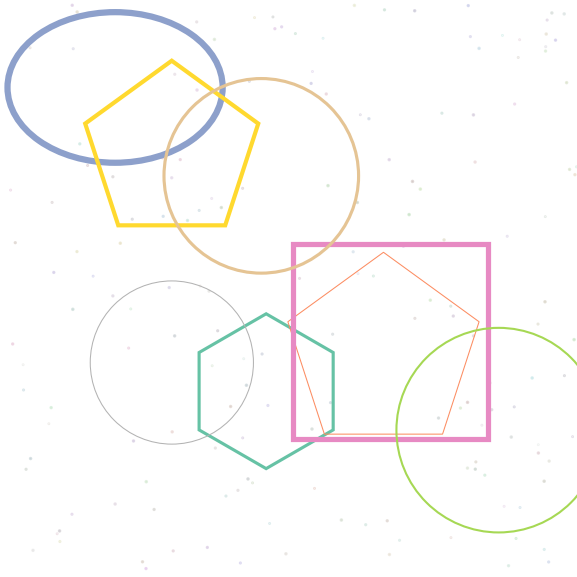[{"shape": "hexagon", "thickness": 1.5, "radius": 0.67, "center": [0.461, 0.322]}, {"shape": "pentagon", "thickness": 0.5, "radius": 0.87, "center": [0.664, 0.388]}, {"shape": "oval", "thickness": 3, "radius": 0.93, "center": [0.199, 0.848]}, {"shape": "square", "thickness": 2.5, "radius": 0.85, "center": [0.676, 0.408]}, {"shape": "circle", "thickness": 1, "radius": 0.89, "center": [0.864, 0.254]}, {"shape": "pentagon", "thickness": 2, "radius": 0.79, "center": [0.297, 0.736]}, {"shape": "circle", "thickness": 1.5, "radius": 0.84, "center": [0.452, 0.695]}, {"shape": "circle", "thickness": 0.5, "radius": 0.71, "center": [0.298, 0.371]}]